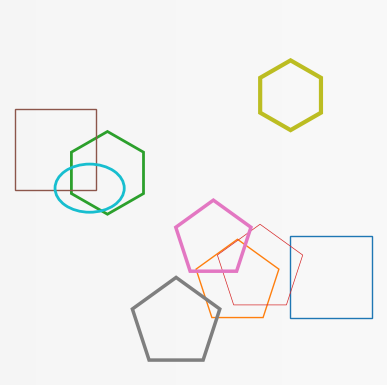[{"shape": "square", "thickness": 1, "radius": 0.53, "center": [0.854, 0.279]}, {"shape": "pentagon", "thickness": 1, "radius": 0.56, "center": [0.613, 0.266]}, {"shape": "hexagon", "thickness": 2, "radius": 0.54, "center": [0.277, 0.551]}, {"shape": "pentagon", "thickness": 0.5, "radius": 0.58, "center": [0.671, 0.302]}, {"shape": "square", "thickness": 1, "radius": 0.52, "center": [0.143, 0.612]}, {"shape": "pentagon", "thickness": 2.5, "radius": 0.51, "center": [0.551, 0.378]}, {"shape": "pentagon", "thickness": 2.5, "radius": 0.59, "center": [0.454, 0.161]}, {"shape": "hexagon", "thickness": 3, "radius": 0.45, "center": [0.75, 0.753]}, {"shape": "oval", "thickness": 2, "radius": 0.45, "center": [0.231, 0.511]}]